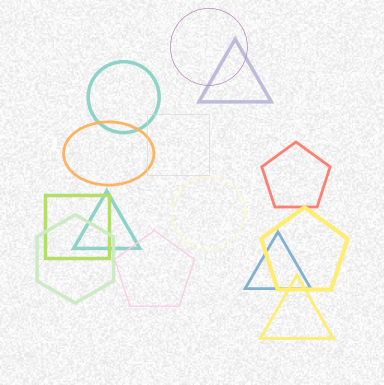[{"shape": "circle", "thickness": 2.5, "radius": 0.46, "center": [0.321, 0.748]}, {"shape": "triangle", "thickness": 2.5, "radius": 0.5, "center": [0.277, 0.404]}, {"shape": "circle", "thickness": 0.5, "radius": 0.47, "center": [0.541, 0.447]}, {"shape": "triangle", "thickness": 2.5, "radius": 0.54, "center": [0.611, 0.79]}, {"shape": "pentagon", "thickness": 2, "radius": 0.47, "center": [0.769, 0.538]}, {"shape": "triangle", "thickness": 2, "radius": 0.49, "center": [0.722, 0.3]}, {"shape": "oval", "thickness": 2, "radius": 0.59, "center": [0.282, 0.601]}, {"shape": "square", "thickness": 2.5, "radius": 0.41, "center": [0.2, 0.411]}, {"shape": "pentagon", "thickness": 1, "radius": 0.54, "center": [0.401, 0.293]}, {"shape": "square", "thickness": 0.5, "radius": 0.4, "center": [0.462, 0.624]}, {"shape": "circle", "thickness": 0.5, "radius": 0.5, "center": [0.542, 0.878]}, {"shape": "hexagon", "thickness": 2.5, "radius": 0.57, "center": [0.196, 0.328]}, {"shape": "triangle", "thickness": 2, "radius": 0.55, "center": [0.771, 0.176]}, {"shape": "pentagon", "thickness": 3, "radius": 0.59, "center": [0.791, 0.344]}]